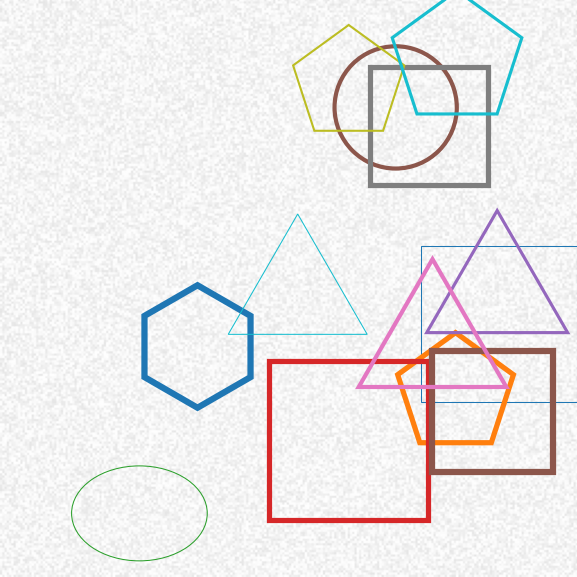[{"shape": "square", "thickness": 0.5, "radius": 0.68, "center": [0.864, 0.438]}, {"shape": "hexagon", "thickness": 3, "radius": 0.53, "center": [0.342, 0.399]}, {"shape": "pentagon", "thickness": 2.5, "radius": 0.53, "center": [0.789, 0.318]}, {"shape": "oval", "thickness": 0.5, "radius": 0.59, "center": [0.241, 0.11]}, {"shape": "square", "thickness": 2.5, "radius": 0.69, "center": [0.604, 0.236]}, {"shape": "triangle", "thickness": 1.5, "radius": 0.7, "center": [0.861, 0.494]}, {"shape": "circle", "thickness": 2, "radius": 0.53, "center": [0.685, 0.813]}, {"shape": "square", "thickness": 3, "radius": 0.52, "center": [0.853, 0.287]}, {"shape": "triangle", "thickness": 2, "radius": 0.74, "center": [0.749, 0.403]}, {"shape": "square", "thickness": 2.5, "radius": 0.51, "center": [0.743, 0.781]}, {"shape": "pentagon", "thickness": 1, "radius": 0.51, "center": [0.604, 0.855]}, {"shape": "triangle", "thickness": 0.5, "radius": 0.69, "center": [0.515, 0.49]}, {"shape": "pentagon", "thickness": 1.5, "radius": 0.59, "center": [0.791, 0.897]}]